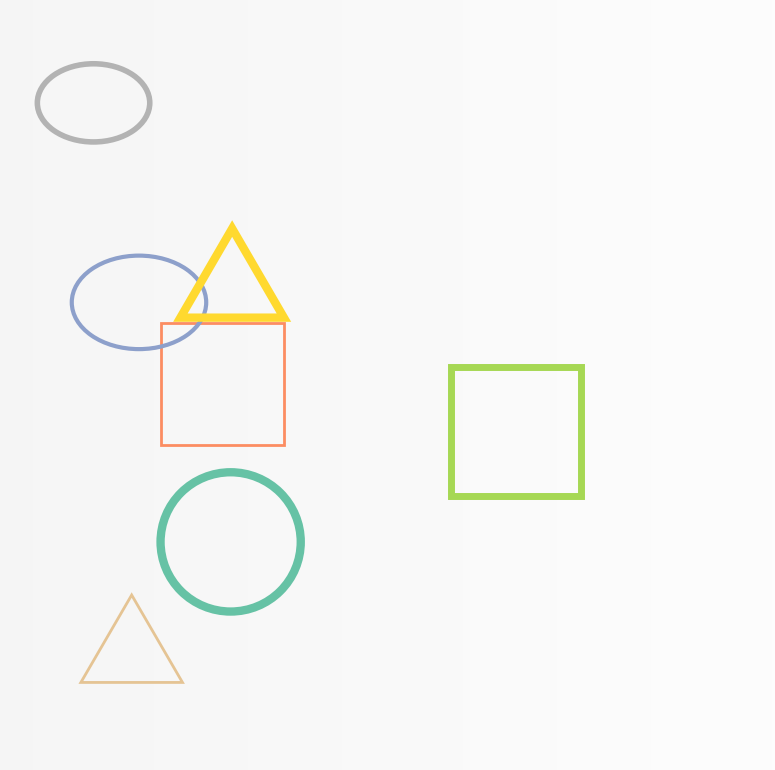[{"shape": "circle", "thickness": 3, "radius": 0.45, "center": [0.298, 0.296]}, {"shape": "square", "thickness": 1, "radius": 0.4, "center": [0.288, 0.501]}, {"shape": "oval", "thickness": 1.5, "radius": 0.43, "center": [0.179, 0.607]}, {"shape": "square", "thickness": 2.5, "radius": 0.42, "center": [0.666, 0.439]}, {"shape": "triangle", "thickness": 3, "radius": 0.39, "center": [0.3, 0.626]}, {"shape": "triangle", "thickness": 1, "radius": 0.38, "center": [0.17, 0.152]}, {"shape": "oval", "thickness": 2, "radius": 0.36, "center": [0.121, 0.866]}]